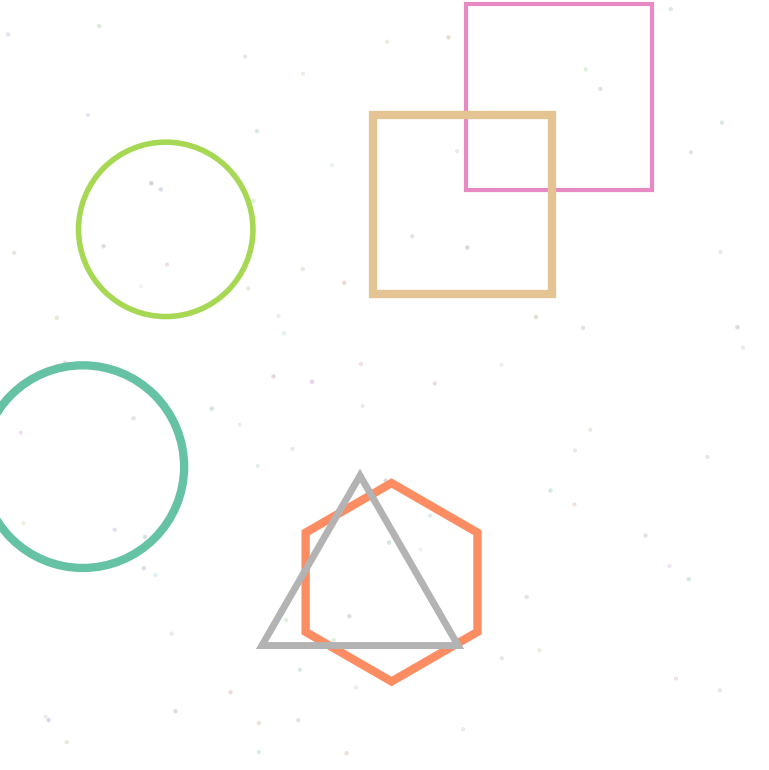[{"shape": "circle", "thickness": 3, "radius": 0.66, "center": [0.108, 0.394]}, {"shape": "hexagon", "thickness": 3, "radius": 0.64, "center": [0.509, 0.244]}, {"shape": "square", "thickness": 1.5, "radius": 0.6, "center": [0.726, 0.874]}, {"shape": "circle", "thickness": 2, "radius": 0.57, "center": [0.215, 0.702]}, {"shape": "square", "thickness": 3, "radius": 0.58, "center": [0.6, 0.734]}, {"shape": "triangle", "thickness": 2.5, "radius": 0.74, "center": [0.468, 0.235]}]